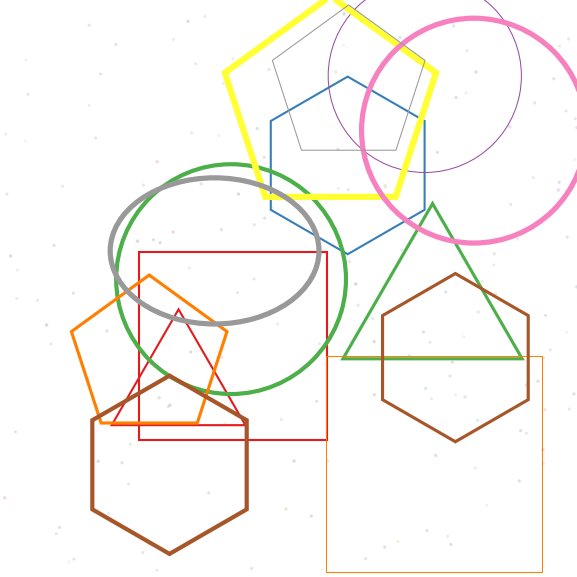[{"shape": "triangle", "thickness": 1, "radius": 0.67, "center": [0.309, 0.33]}, {"shape": "square", "thickness": 1, "radius": 0.82, "center": [0.404, 0.4]}, {"shape": "hexagon", "thickness": 1, "radius": 0.77, "center": [0.602, 0.713]}, {"shape": "triangle", "thickness": 1.5, "radius": 0.9, "center": [0.749, 0.467]}, {"shape": "circle", "thickness": 2, "radius": 0.99, "center": [0.4, 0.516]}, {"shape": "circle", "thickness": 0.5, "radius": 0.84, "center": [0.736, 0.868]}, {"shape": "pentagon", "thickness": 1.5, "radius": 0.71, "center": [0.258, 0.381]}, {"shape": "square", "thickness": 0.5, "radius": 0.93, "center": [0.751, 0.195]}, {"shape": "pentagon", "thickness": 3, "radius": 0.96, "center": [0.572, 0.814]}, {"shape": "hexagon", "thickness": 2, "radius": 0.77, "center": [0.294, 0.194]}, {"shape": "hexagon", "thickness": 1.5, "radius": 0.73, "center": [0.789, 0.38]}, {"shape": "circle", "thickness": 2.5, "radius": 0.97, "center": [0.821, 0.773]}, {"shape": "oval", "thickness": 2.5, "radius": 0.9, "center": [0.372, 0.565]}, {"shape": "pentagon", "thickness": 0.5, "radius": 0.7, "center": [0.604, 0.851]}]